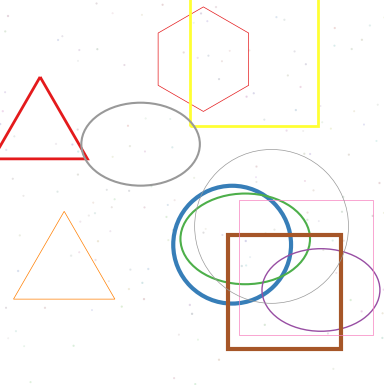[{"shape": "hexagon", "thickness": 0.5, "radius": 0.68, "center": [0.528, 0.846]}, {"shape": "triangle", "thickness": 2, "radius": 0.71, "center": [0.104, 0.658]}, {"shape": "circle", "thickness": 3, "radius": 0.76, "center": [0.603, 0.365]}, {"shape": "oval", "thickness": 1.5, "radius": 0.84, "center": [0.637, 0.38]}, {"shape": "oval", "thickness": 1, "radius": 0.77, "center": [0.834, 0.247]}, {"shape": "triangle", "thickness": 0.5, "radius": 0.76, "center": [0.167, 0.299]}, {"shape": "square", "thickness": 2, "radius": 0.83, "center": [0.66, 0.838]}, {"shape": "square", "thickness": 3, "radius": 0.74, "center": [0.739, 0.242]}, {"shape": "square", "thickness": 0.5, "radius": 0.87, "center": [0.795, 0.305]}, {"shape": "circle", "thickness": 0.5, "radius": 1.0, "center": [0.705, 0.412]}, {"shape": "oval", "thickness": 1.5, "radius": 0.77, "center": [0.365, 0.626]}]